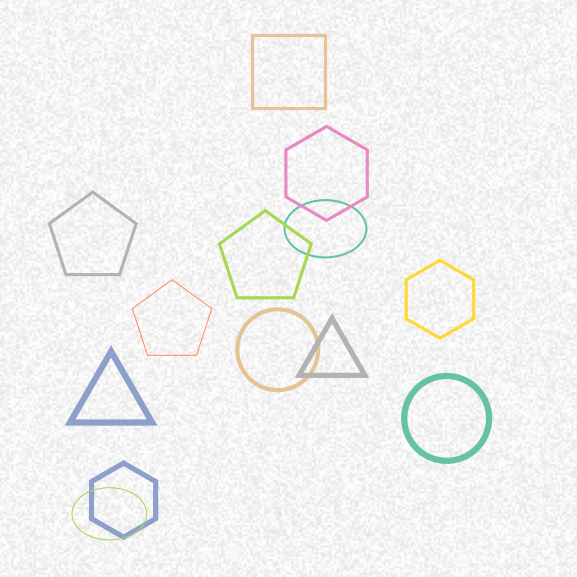[{"shape": "circle", "thickness": 3, "radius": 0.37, "center": [0.773, 0.275]}, {"shape": "oval", "thickness": 1, "radius": 0.35, "center": [0.564, 0.603]}, {"shape": "pentagon", "thickness": 0.5, "radius": 0.36, "center": [0.298, 0.442]}, {"shape": "triangle", "thickness": 3, "radius": 0.41, "center": [0.192, 0.309]}, {"shape": "hexagon", "thickness": 2.5, "radius": 0.32, "center": [0.214, 0.133]}, {"shape": "hexagon", "thickness": 1.5, "radius": 0.41, "center": [0.566, 0.699]}, {"shape": "oval", "thickness": 0.5, "radius": 0.32, "center": [0.189, 0.109]}, {"shape": "pentagon", "thickness": 1.5, "radius": 0.42, "center": [0.459, 0.551]}, {"shape": "hexagon", "thickness": 1.5, "radius": 0.34, "center": [0.762, 0.481]}, {"shape": "square", "thickness": 1.5, "radius": 0.32, "center": [0.5, 0.876]}, {"shape": "circle", "thickness": 2, "radius": 0.35, "center": [0.481, 0.394]}, {"shape": "pentagon", "thickness": 1.5, "radius": 0.4, "center": [0.161, 0.588]}, {"shape": "triangle", "thickness": 2.5, "radius": 0.33, "center": [0.575, 0.382]}]